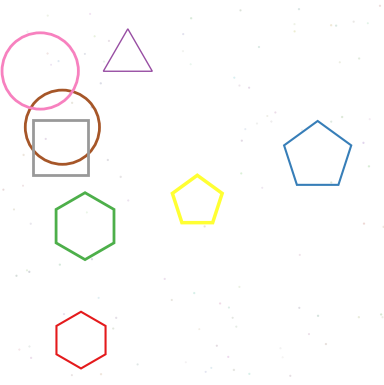[{"shape": "hexagon", "thickness": 1.5, "radius": 0.37, "center": [0.21, 0.117]}, {"shape": "pentagon", "thickness": 1.5, "radius": 0.46, "center": [0.825, 0.594]}, {"shape": "hexagon", "thickness": 2, "radius": 0.43, "center": [0.221, 0.413]}, {"shape": "triangle", "thickness": 1, "radius": 0.37, "center": [0.332, 0.852]}, {"shape": "pentagon", "thickness": 2.5, "radius": 0.34, "center": [0.512, 0.477]}, {"shape": "circle", "thickness": 2, "radius": 0.48, "center": [0.162, 0.67]}, {"shape": "circle", "thickness": 2, "radius": 0.5, "center": [0.104, 0.816]}, {"shape": "square", "thickness": 2, "radius": 0.35, "center": [0.157, 0.617]}]